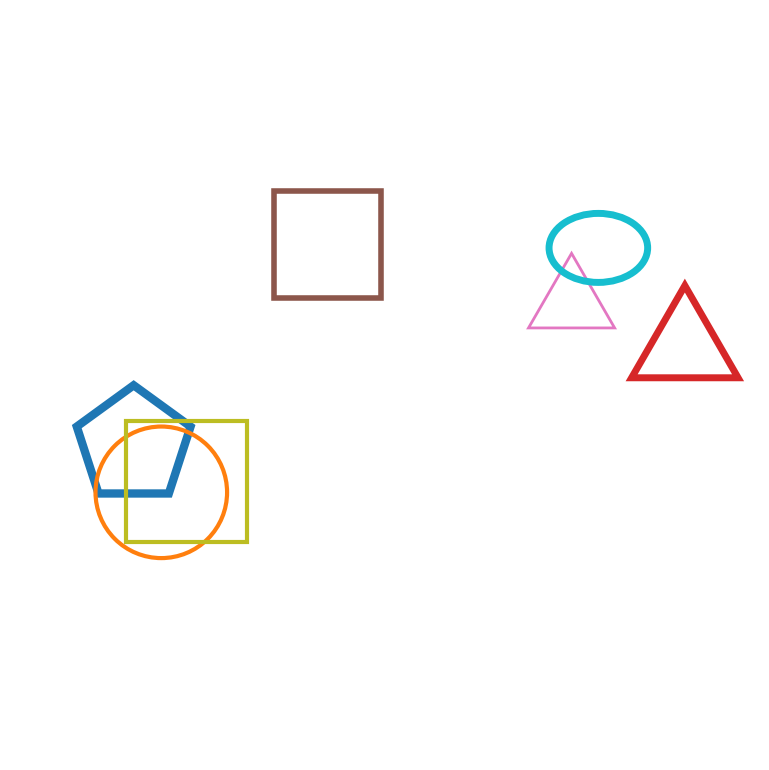[{"shape": "pentagon", "thickness": 3, "radius": 0.39, "center": [0.174, 0.422]}, {"shape": "circle", "thickness": 1.5, "radius": 0.43, "center": [0.209, 0.361]}, {"shape": "triangle", "thickness": 2.5, "radius": 0.4, "center": [0.889, 0.549]}, {"shape": "square", "thickness": 2, "radius": 0.35, "center": [0.425, 0.683]}, {"shape": "triangle", "thickness": 1, "radius": 0.32, "center": [0.742, 0.606]}, {"shape": "square", "thickness": 1.5, "radius": 0.39, "center": [0.242, 0.375]}, {"shape": "oval", "thickness": 2.5, "radius": 0.32, "center": [0.777, 0.678]}]